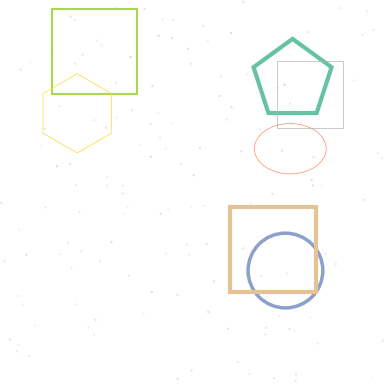[{"shape": "pentagon", "thickness": 3, "radius": 0.53, "center": [0.76, 0.793]}, {"shape": "oval", "thickness": 0.5, "radius": 0.47, "center": [0.754, 0.614]}, {"shape": "circle", "thickness": 2.5, "radius": 0.49, "center": [0.741, 0.297]}, {"shape": "square", "thickness": 1.5, "radius": 0.56, "center": [0.246, 0.867]}, {"shape": "hexagon", "thickness": 0.5, "radius": 0.51, "center": [0.201, 0.706]}, {"shape": "square", "thickness": 3, "radius": 0.56, "center": [0.709, 0.352]}, {"shape": "square", "thickness": 0.5, "radius": 0.43, "center": [0.806, 0.755]}]